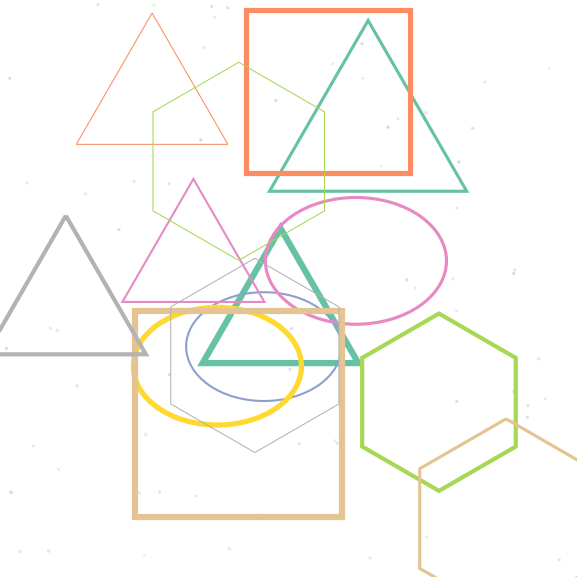[{"shape": "triangle", "thickness": 3, "radius": 0.78, "center": [0.486, 0.448]}, {"shape": "triangle", "thickness": 1.5, "radius": 0.99, "center": [0.637, 0.767]}, {"shape": "square", "thickness": 2.5, "radius": 0.71, "center": [0.568, 0.84]}, {"shape": "triangle", "thickness": 0.5, "radius": 0.76, "center": [0.263, 0.825]}, {"shape": "oval", "thickness": 1, "radius": 0.67, "center": [0.457, 0.399]}, {"shape": "oval", "thickness": 1.5, "radius": 0.78, "center": [0.616, 0.547]}, {"shape": "triangle", "thickness": 1, "radius": 0.71, "center": [0.335, 0.547]}, {"shape": "hexagon", "thickness": 0.5, "radius": 0.86, "center": [0.413, 0.72]}, {"shape": "hexagon", "thickness": 2, "radius": 0.77, "center": [0.76, 0.303]}, {"shape": "oval", "thickness": 2.5, "radius": 0.73, "center": [0.376, 0.365]}, {"shape": "square", "thickness": 3, "radius": 0.89, "center": [0.413, 0.282]}, {"shape": "hexagon", "thickness": 1.5, "radius": 0.86, "center": [0.876, 0.101]}, {"shape": "triangle", "thickness": 2, "radius": 0.8, "center": [0.114, 0.466]}, {"shape": "hexagon", "thickness": 0.5, "radius": 0.84, "center": [0.441, 0.384]}]